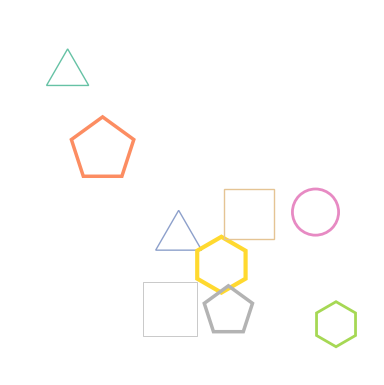[{"shape": "triangle", "thickness": 1, "radius": 0.32, "center": [0.176, 0.81]}, {"shape": "pentagon", "thickness": 2.5, "radius": 0.43, "center": [0.266, 0.611]}, {"shape": "triangle", "thickness": 1, "radius": 0.34, "center": [0.464, 0.385]}, {"shape": "circle", "thickness": 2, "radius": 0.3, "center": [0.82, 0.449]}, {"shape": "hexagon", "thickness": 2, "radius": 0.29, "center": [0.873, 0.158]}, {"shape": "hexagon", "thickness": 3, "radius": 0.36, "center": [0.575, 0.312]}, {"shape": "square", "thickness": 1, "radius": 0.33, "center": [0.647, 0.444]}, {"shape": "square", "thickness": 0.5, "radius": 0.35, "center": [0.442, 0.197]}, {"shape": "pentagon", "thickness": 2.5, "radius": 0.33, "center": [0.593, 0.192]}]